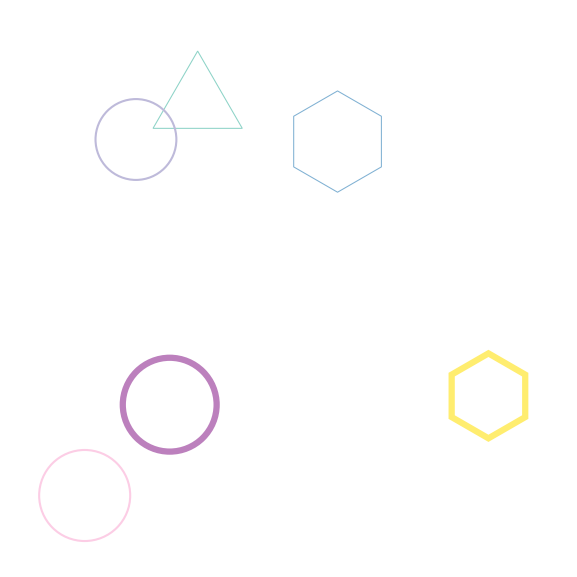[{"shape": "triangle", "thickness": 0.5, "radius": 0.45, "center": [0.342, 0.821]}, {"shape": "circle", "thickness": 1, "radius": 0.35, "center": [0.235, 0.758]}, {"shape": "hexagon", "thickness": 0.5, "radius": 0.44, "center": [0.584, 0.754]}, {"shape": "circle", "thickness": 1, "radius": 0.39, "center": [0.147, 0.141]}, {"shape": "circle", "thickness": 3, "radius": 0.41, "center": [0.294, 0.298]}, {"shape": "hexagon", "thickness": 3, "radius": 0.37, "center": [0.846, 0.314]}]